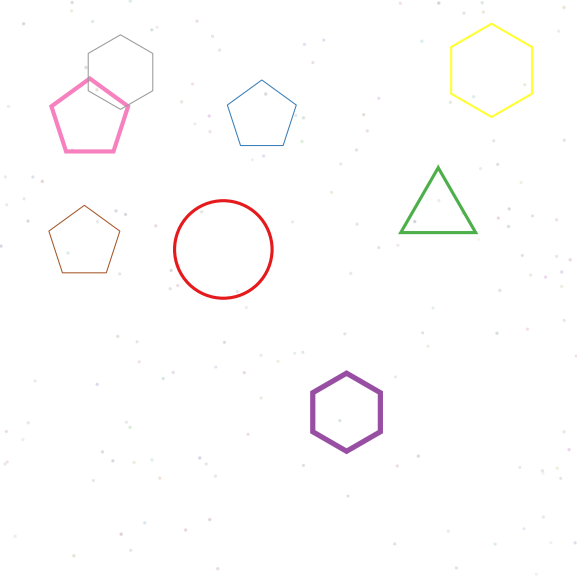[{"shape": "circle", "thickness": 1.5, "radius": 0.42, "center": [0.387, 0.567]}, {"shape": "pentagon", "thickness": 0.5, "radius": 0.31, "center": [0.453, 0.798]}, {"shape": "triangle", "thickness": 1.5, "radius": 0.37, "center": [0.759, 0.634]}, {"shape": "hexagon", "thickness": 2.5, "radius": 0.34, "center": [0.6, 0.285]}, {"shape": "hexagon", "thickness": 1, "radius": 0.4, "center": [0.851, 0.877]}, {"shape": "pentagon", "thickness": 0.5, "radius": 0.32, "center": [0.146, 0.579]}, {"shape": "pentagon", "thickness": 2, "radius": 0.35, "center": [0.155, 0.793]}, {"shape": "hexagon", "thickness": 0.5, "radius": 0.32, "center": [0.209, 0.874]}]